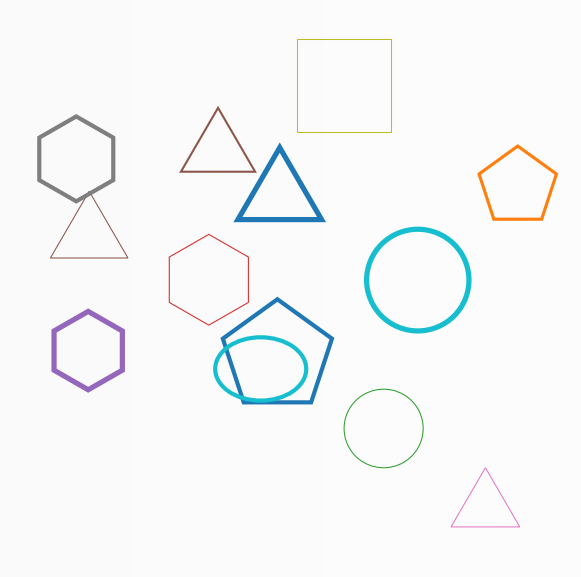[{"shape": "pentagon", "thickness": 2, "radius": 0.49, "center": [0.477, 0.382]}, {"shape": "triangle", "thickness": 2.5, "radius": 0.42, "center": [0.481, 0.66]}, {"shape": "pentagon", "thickness": 1.5, "radius": 0.35, "center": [0.891, 0.676]}, {"shape": "circle", "thickness": 0.5, "radius": 0.34, "center": [0.66, 0.257]}, {"shape": "hexagon", "thickness": 0.5, "radius": 0.39, "center": [0.359, 0.515]}, {"shape": "hexagon", "thickness": 2.5, "radius": 0.34, "center": [0.152, 0.392]}, {"shape": "triangle", "thickness": 0.5, "radius": 0.39, "center": [0.153, 0.591]}, {"shape": "triangle", "thickness": 1, "radius": 0.37, "center": [0.375, 0.739]}, {"shape": "triangle", "thickness": 0.5, "radius": 0.34, "center": [0.835, 0.121]}, {"shape": "hexagon", "thickness": 2, "radius": 0.37, "center": [0.131, 0.724]}, {"shape": "square", "thickness": 0.5, "radius": 0.4, "center": [0.592, 0.851]}, {"shape": "circle", "thickness": 2.5, "radius": 0.44, "center": [0.719, 0.514]}, {"shape": "oval", "thickness": 2, "radius": 0.39, "center": [0.449, 0.36]}]